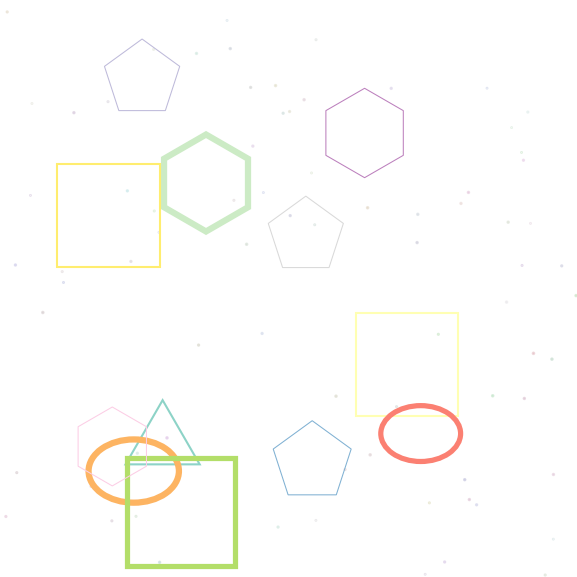[{"shape": "triangle", "thickness": 1, "radius": 0.37, "center": [0.282, 0.232]}, {"shape": "square", "thickness": 1, "radius": 0.45, "center": [0.705, 0.368]}, {"shape": "pentagon", "thickness": 0.5, "radius": 0.34, "center": [0.246, 0.863]}, {"shape": "oval", "thickness": 2.5, "radius": 0.35, "center": [0.728, 0.248]}, {"shape": "pentagon", "thickness": 0.5, "radius": 0.35, "center": [0.541, 0.2]}, {"shape": "oval", "thickness": 3, "radius": 0.39, "center": [0.232, 0.183]}, {"shape": "square", "thickness": 2.5, "radius": 0.47, "center": [0.313, 0.113]}, {"shape": "hexagon", "thickness": 0.5, "radius": 0.34, "center": [0.194, 0.226]}, {"shape": "pentagon", "thickness": 0.5, "radius": 0.34, "center": [0.53, 0.591]}, {"shape": "hexagon", "thickness": 0.5, "radius": 0.39, "center": [0.631, 0.769]}, {"shape": "hexagon", "thickness": 3, "radius": 0.42, "center": [0.357, 0.682]}, {"shape": "square", "thickness": 1, "radius": 0.45, "center": [0.189, 0.625]}]